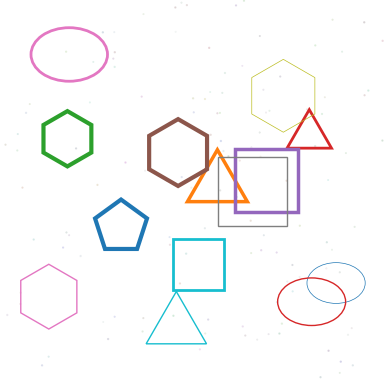[{"shape": "oval", "thickness": 0.5, "radius": 0.38, "center": [0.873, 0.265]}, {"shape": "pentagon", "thickness": 3, "radius": 0.35, "center": [0.314, 0.411]}, {"shape": "triangle", "thickness": 2.5, "radius": 0.45, "center": [0.565, 0.521]}, {"shape": "hexagon", "thickness": 3, "radius": 0.36, "center": [0.175, 0.64]}, {"shape": "oval", "thickness": 1, "radius": 0.44, "center": [0.809, 0.216]}, {"shape": "triangle", "thickness": 2, "radius": 0.33, "center": [0.803, 0.649]}, {"shape": "square", "thickness": 2.5, "radius": 0.41, "center": [0.693, 0.531]}, {"shape": "hexagon", "thickness": 3, "radius": 0.43, "center": [0.463, 0.604]}, {"shape": "oval", "thickness": 2, "radius": 0.5, "center": [0.18, 0.859]}, {"shape": "hexagon", "thickness": 1, "radius": 0.42, "center": [0.127, 0.229]}, {"shape": "square", "thickness": 1, "radius": 0.45, "center": [0.656, 0.502]}, {"shape": "hexagon", "thickness": 0.5, "radius": 0.47, "center": [0.736, 0.751]}, {"shape": "square", "thickness": 2, "radius": 0.34, "center": [0.516, 0.313]}, {"shape": "triangle", "thickness": 1, "radius": 0.45, "center": [0.458, 0.152]}]